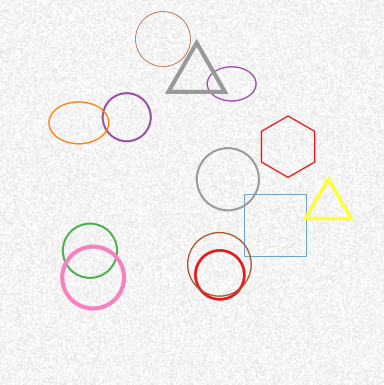[{"shape": "circle", "thickness": 2, "radius": 0.32, "center": [0.571, 0.286]}, {"shape": "hexagon", "thickness": 1, "radius": 0.4, "center": [0.748, 0.619]}, {"shape": "square", "thickness": 0.5, "radius": 0.4, "center": [0.715, 0.416]}, {"shape": "circle", "thickness": 1.5, "radius": 0.35, "center": [0.234, 0.349]}, {"shape": "circle", "thickness": 1.5, "radius": 0.31, "center": [0.329, 0.696]}, {"shape": "oval", "thickness": 1, "radius": 0.32, "center": [0.602, 0.782]}, {"shape": "oval", "thickness": 1, "radius": 0.39, "center": [0.205, 0.681]}, {"shape": "triangle", "thickness": 2.5, "radius": 0.34, "center": [0.853, 0.467]}, {"shape": "circle", "thickness": 0.5, "radius": 0.36, "center": [0.423, 0.899]}, {"shape": "circle", "thickness": 1, "radius": 0.41, "center": [0.57, 0.313]}, {"shape": "circle", "thickness": 3, "radius": 0.4, "center": [0.242, 0.279]}, {"shape": "triangle", "thickness": 3, "radius": 0.42, "center": [0.511, 0.804]}, {"shape": "circle", "thickness": 1.5, "radius": 0.4, "center": [0.592, 0.534]}]